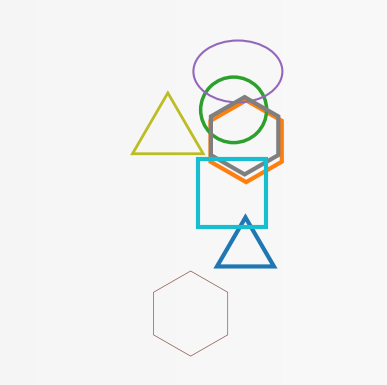[{"shape": "triangle", "thickness": 3, "radius": 0.42, "center": [0.633, 0.35]}, {"shape": "hexagon", "thickness": 3, "radius": 0.53, "center": [0.635, 0.633]}, {"shape": "circle", "thickness": 2.5, "radius": 0.43, "center": [0.603, 0.715]}, {"shape": "oval", "thickness": 1.5, "radius": 0.57, "center": [0.614, 0.814]}, {"shape": "hexagon", "thickness": 0.5, "radius": 0.55, "center": [0.492, 0.186]}, {"shape": "hexagon", "thickness": 3, "radius": 0.5, "center": [0.631, 0.647]}, {"shape": "triangle", "thickness": 2, "radius": 0.53, "center": [0.433, 0.653]}, {"shape": "square", "thickness": 3, "radius": 0.44, "center": [0.599, 0.499]}]